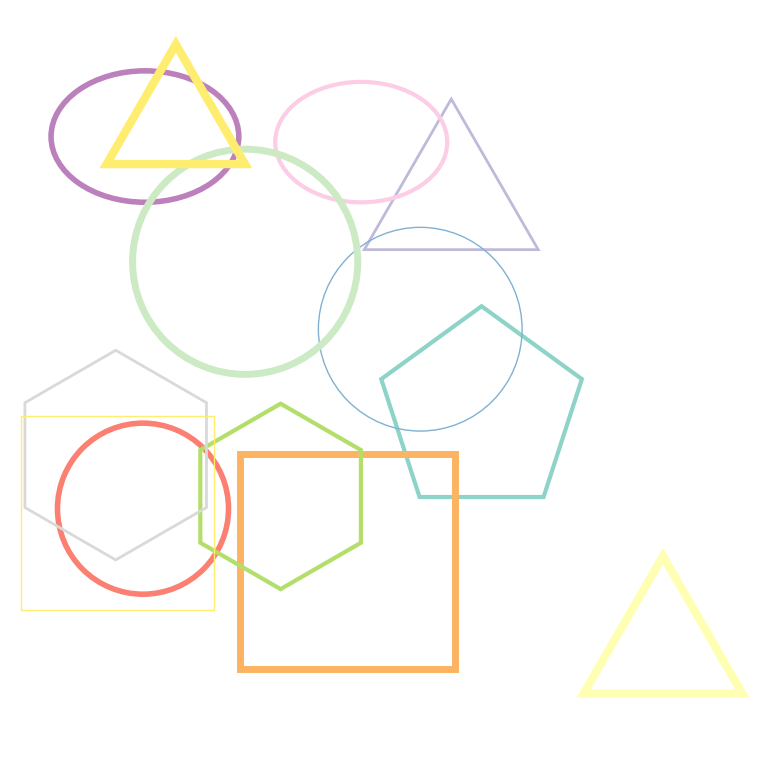[{"shape": "pentagon", "thickness": 1.5, "radius": 0.68, "center": [0.625, 0.465]}, {"shape": "triangle", "thickness": 3, "radius": 0.6, "center": [0.861, 0.159]}, {"shape": "triangle", "thickness": 1, "radius": 0.65, "center": [0.586, 0.741]}, {"shape": "circle", "thickness": 2, "radius": 0.56, "center": [0.186, 0.339]}, {"shape": "circle", "thickness": 0.5, "radius": 0.66, "center": [0.546, 0.572]}, {"shape": "square", "thickness": 2.5, "radius": 0.7, "center": [0.451, 0.271]}, {"shape": "hexagon", "thickness": 1.5, "radius": 0.6, "center": [0.364, 0.355]}, {"shape": "oval", "thickness": 1.5, "radius": 0.56, "center": [0.469, 0.815]}, {"shape": "hexagon", "thickness": 1, "radius": 0.68, "center": [0.15, 0.409]}, {"shape": "oval", "thickness": 2, "radius": 0.61, "center": [0.188, 0.823]}, {"shape": "circle", "thickness": 2.5, "radius": 0.73, "center": [0.318, 0.66]}, {"shape": "triangle", "thickness": 3, "radius": 0.52, "center": [0.228, 0.839]}, {"shape": "square", "thickness": 0.5, "radius": 0.63, "center": [0.153, 0.334]}]